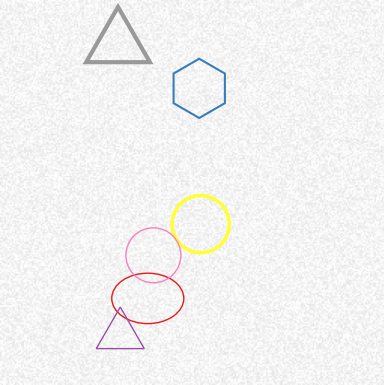[{"shape": "oval", "thickness": 1, "radius": 0.47, "center": [0.384, 0.225]}, {"shape": "hexagon", "thickness": 1.5, "radius": 0.38, "center": [0.517, 0.77]}, {"shape": "triangle", "thickness": 1, "radius": 0.36, "center": [0.312, 0.13]}, {"shape": "circle", "thickness": 2.5, "radius": 0.37, "center": [0.521, 0.418]}, {"shape": "circle", "thickness": 1, "radius": 0.36, "center": [0.398, 0.337]}, {"shape": "triangle", "thickness": 3, "radius": 0.48, "center": [0.307, 0.886]}]